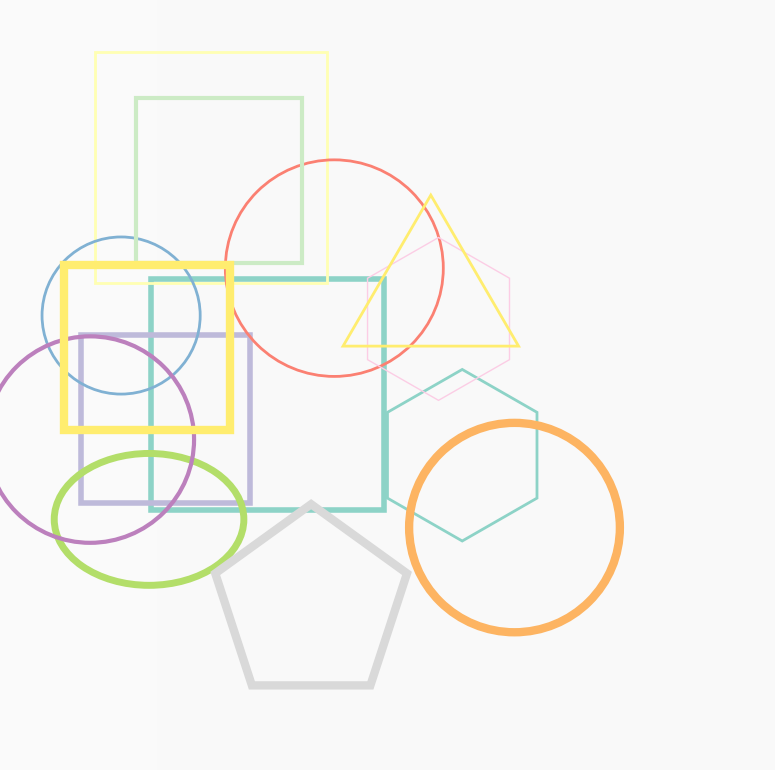[{"shape": "hexagon", "thickness": 1, "radius": 0.56, "center": [0.596, 0.409]}, {"shape": "square", "thickness": 2, "radius": 0.75, "center": [0.345, 0.487]}, {"shape": "square", "thickness": 1, "radius": 0.75, "center": [0.272, 0.782]}, {"shape": "square", "thickness": 2, "radius": 0.55, "center": [0.214, 0.456]}, {"shape": "circle", "thickness": 1, "radius": 0.7, "center": [0.431, 0.652]}, {"shape": "circle", "thickness": 1, "radius": 0.51, "center": [0.156, 0.59]}, {"shape": "circle", "thickness": 3, "radius": 0.68, "center": [0.664, 0.315]}, {"shape": "oval", "thickness": 2.5, "radius": 0.61, "center": [0.192, 0.325]}, {"shape": "hexagon", "thickness": 0.5, "radius": 0.53, "center": [0.566, 0.586]}, {"shape": "pentagon", "thickness": 3, "radius": 0.65, "center": [0.401, 0.215]}, {"shape": "circle", "thickness": 1.5, "radius": 0.67, "center": [0.116, 0.429]}, {"shape": "square", "thickness": 1.5, "radius": 0.53, "center": [0.282, 0.765]}, {"shape": "triangle", "thickness": 1, "radius": 0.65, "center": [0.556, 0.616]}, {"shape": "square", "thickness": 3, "radius": 0.53, "center": [0.19, 0.549]}]